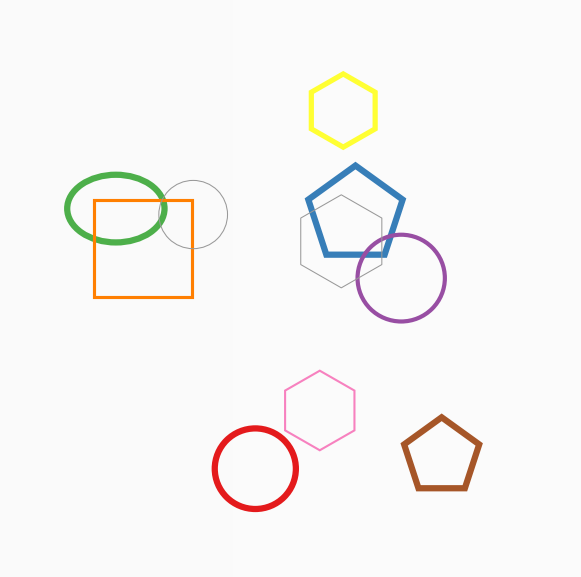[{"shape": "circle", "thickness": 3, "radius": 0.35, "center": [0.439, 0.188]}, {"shape": "pentagon", "thickness": 3, "radius": 0.43, "center": [0.612, 0.627]}, {"shape": "oval", "thickness": 3, "radius": 0.42, "center": [0.199, 0.638]}, {"shape": "circle", "thickness": 2, "radius": 0.38, "center": [0.69, 0.518]}, {"shape": "square", "thickness": 1.5, "radius": 0.42, "center": [0.247, 0.569]}, {"shape": "hexagon", "thickness": 2.5, "radius": 0.32, "center": [0.591, 0.808]}, {"shape": "pentagon", "thickness": 3, "radius": 0.34, "center": [0.76, 0.209]}, {"shape": "hexagon", "thickness": 1, "radius": 0.34, "center": [0.55, 0.288]}, {"shape": "hexagon", "thickness": 0.5, "radius": 0.4, "center": [0.587, 0.581]}, {"shape": "circle", "thickness": 0.5, "radius": 0.3, "center": [0.332, 0.628]}]